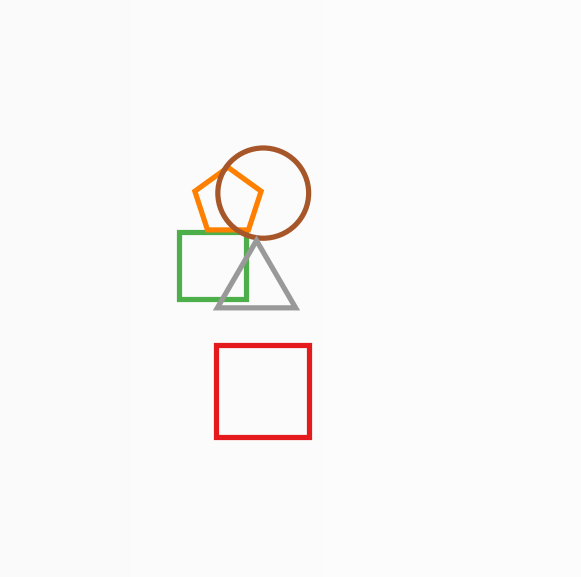[{"shape": "square", "thickness": 2.5, "radius": 0.4, "center": [0.451, 0.322]}, {"shape": "square", "thickness": 2.5, "radius": 0.29, "center": [0.365, 0.539]}, {"shape": "pentagon", "thickness": 2.5, "radius": 0.3, "center": [0.392, 0.649]}, {"shape": "circle", "thickness": 2.5, "radius": 0.39, "center": [0.453, 0.665]}, {"shape": "triangle", "thickness": 2.5, "radius": 0.39, "center": [0.441, 0.505]}]